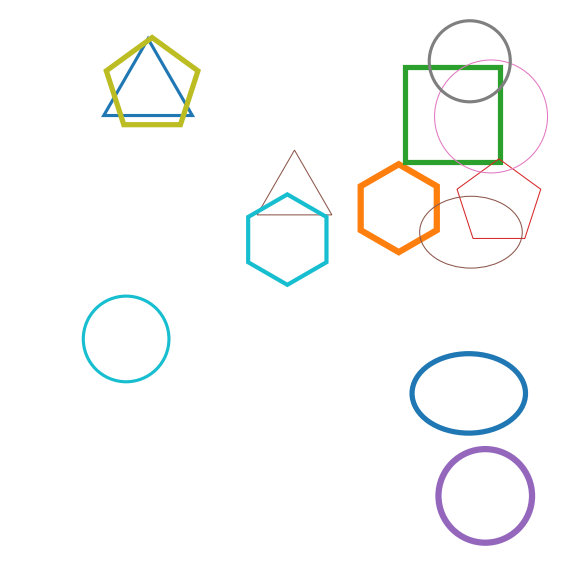[{"shape": "oval", "thickness": 2.5, "radius": 0.49, "center": [0.812, 0.318]}, {"shape": "triangle", "thickness": 1.5, "radius": 0.44, "center": [0.256, 0.843]}, {"shape": "hexagon", "thickness": 3, "radius": 0.38, "center": [0.69, 0.639]}, {"shape": "square", "thickness": 2.5, "radius": 0.41, "center": [0.783, 0.801]}, {"shape": "pentagon", "thickness": 0.5, "radius": 0.38, "center": [0.864, 0.648]}, {"shape": "circle", "thickness": 3, "radius": 0.41, "center": [0.84, 0.14]}, {"shape": "triangle", "thickness": 0.5, "radius": 0.37, "center": [0.51, 0.664]}, {"shape": "oval", "thickness": 0.5, "radius": 0.44, "center": [0.816, 0.597]}, {"shape": "circle", "thickness": 0.5, "radius": 0.49, "center": [0.85, 0.798]}, {"shape": "circle", "thickness": 1.5, "radius": 0.35, "center": [0.813, 0.893]}, {"shape": "pentagon", "thickness": 2.5, "radius": 0.42, "center": [0.263, 0.851]}, {"shape": "circle", "thickness": 1.5, "radius": 0.37, "center": [0.218, 0.412]}, {"shape": "hexagon", "thickness": 2, "radius": 0.39, "center": [0.498, 0.584]}]